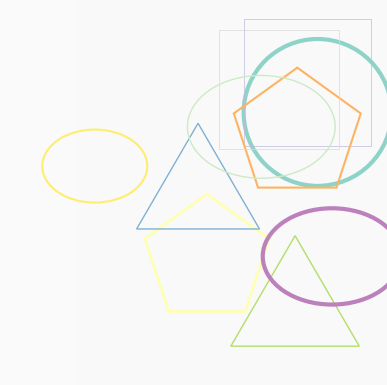[{"shape": "circle", "thickness": 3, "radius": 0.95, "center": [0.819, 0.708]}, {"shape": "pentagon", "thickness": 2, "radius": 0.84, "center": [0.534, 0.328]}, {"shape": "square", "thickness": 0.5, "radius": 0.82, "center": [0.793, 0.786]}, {"shape": "triangle", "thickness": 1, "radius": 0.92, "center": [0.511, 0.497]}, {"shape": "pentagon", "thickness": 1.5, "radius": 0.86, "center": [0.767, 0.652]}, {"shape": "triangle", "thickness": 1, "radius": 0.96, "center": [0.761, 0.196]}, {"shape": "square", "thickness": 0.5, "radius": 0.77, "center": [0.719, 0.767]}, {"shape": "oval", "thickness": 3, "radius": 0.89, "center": [0.857, 0.334]}, {"shape": "oval", "thickness": 1, "radius": 0.95, "center": [0.674, 0.671]}, {"shape": "oval", "thickness": 1.5, "radius": 0.68, "center": [0.245, 0.569]}]